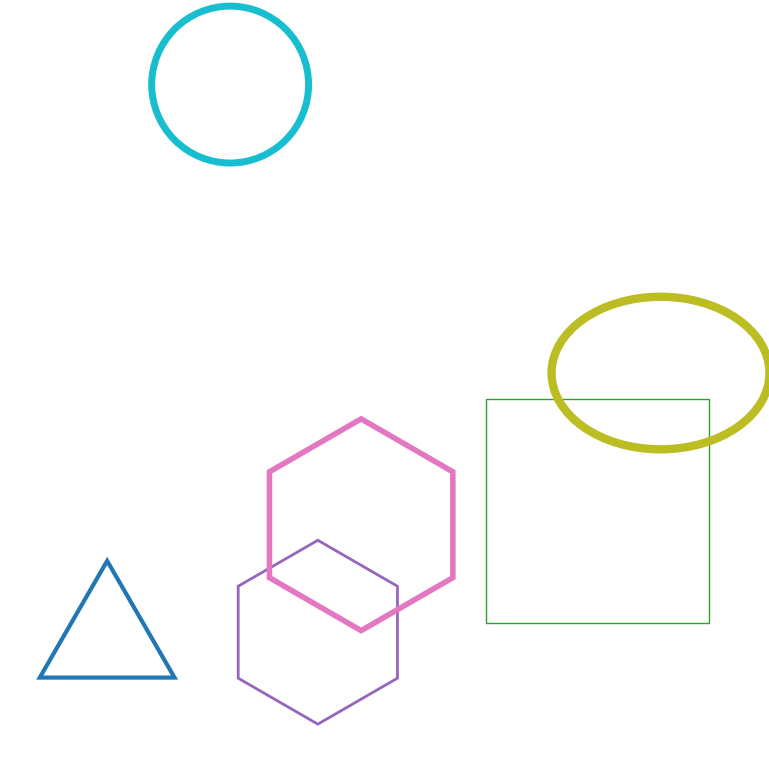[{"shape": "triangle", "thickness": 1.5, "radius": 0.51, "center": [0.139, 0.171]}, {"shape": "square", "thickness": 0.5, "radius": 0.73, "center": [0.776, 0.336]}, {"shape": "hexagon", "thickness": 1, "radius": 0.6, "center": [0.413, 0.179]}, {"shape": "hexagon", "thickness": 2, "radius": 0.69, "center": [0.469, 0.319]}, {"shape": "oval", "thickness": 3, "radius": 0.71, "center": [0.858, 0.516]}, {"shape": "circle", "thickness": 2.5, "radius": 0.51, "center": [0.299, 0.89]}]